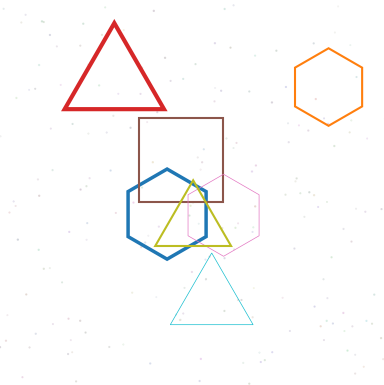[{"shape": "hexagon", "thickness": 2.5, "radius": 0.58, "center": [0.434, 0.444]}, {"shape": "hexagon", "thickness": 1.5, "radius": 0.5, "center": [0.853, 0.774]}, {"shape": "triangle", "thickness": 3, "radius": 0.74, "center": [0.297, 0.791]}, {"shape": "square", "thickness": 1.5, "radius": 0.55, "center": [0.47, 0.584]}, {"shape": "hexagon", "thickness": 0.5, "radius": 0.53, "center": [0.581, 0.441]}, {"shape": "triangle", "thickness": 1.5, "radius": 0.57, "center": [0.502, 0.418]}, {"shape": "triangle", "thickness": 0.5, "radius": 0.62, "center": [0.55, 0.219]}]